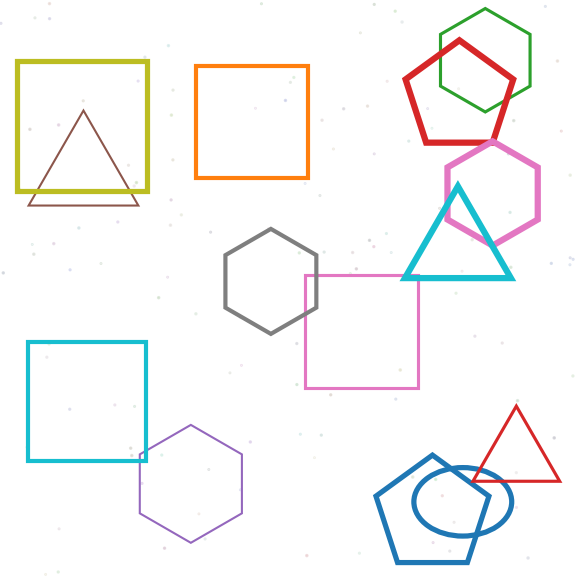[{"shape": "oval", "thickness": 2.5, "radius": 0.42, "center": [0.801, 0.13]}, {"shape": "pentagon", "thickness": 2.5, "radius": 0.51, "center": [0.749, 0.108]}, {"shape": "square", "thickness": 2, "radius": 0.48, "center": [0.436, 0.788]}, {"shape": "hexagon", "thickness": 1.5, "radius": 0.45, "center": [0.84, 0.895]}, {"shape": "pentagon", "thickness": 3, "radius": 0.49, "center": [0.795, 0.831]}, {"shape": "triangle", "thickness": 1.5, "radius": 0.43, "center": [0.894, 0.209]}, {"shape": "hexagon", "thickness": 1, "radius": 0.51, "center": [0.33, 0.161]}, {"shape": "triangle", "thickness": 1, "radius": 0.55, "center": [0.145, 0.698]}, {"shape": "square", "thickness": 1.5, "radius": 0.49, "center": [0.625, 0.425]}, {"shape": "hexagon", "thickness": 3, "radius": 0.45, "center": [0.853, 0.664]}, {"shape": "hexagon", "thickness": 2, "radius": 0.45, "center": [0.469, 0.512]}, {"shape": "square", "thickness": 2.5, "radius": 0.56, "center": [0.142, 0.781]}, {"shape": "triangle", "thickness": 3, "radius": 0.53, "center": [0.793, 0.571]}, {"shape": "square", "thickness": 2, "radius": 0.51, "center": [0.151, 0.304]}]